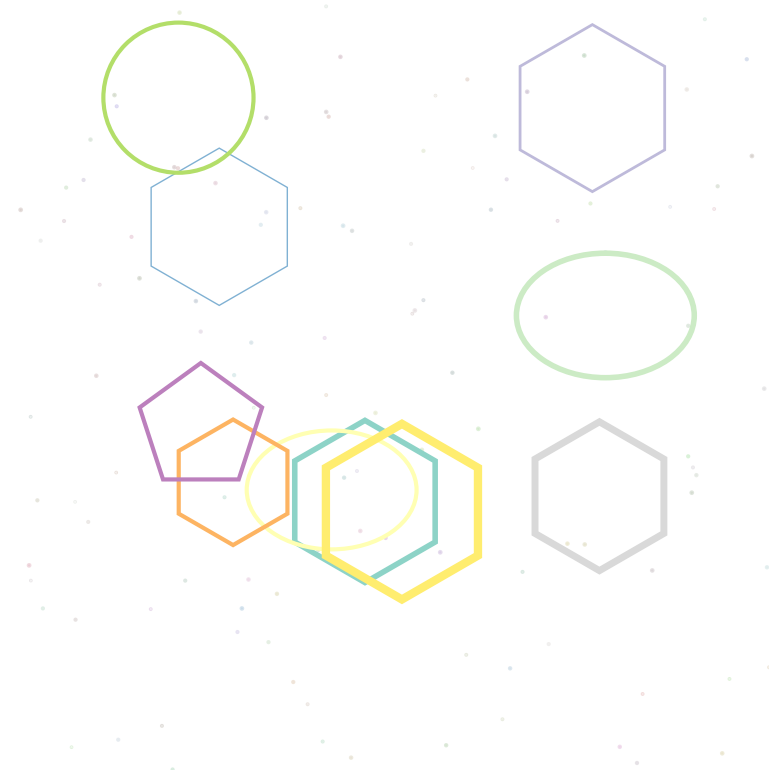[{"shape": "hexagon", "thickness": 2, "radius": 0.53, "center": [0.474, 0.349]}, {"shape": "oval", "thickness": 1.5, "radius": 0.55, "center": [0.431, 0.364]}, {"shape": "hexagon", "thickness": 1, "radius": 0.54, "center": [0.769, 0.86]}, {"shape": "hexagon", "thickness": 0.5, "radius": 0.51, "center": [0.285, 0.706]}, {"shape": "hexagon", "thickness": 1.5, "radius": 0.41, "center": [0.303, 0.374]}, {"shape": "circle", "thickness": 1.5, "radius": 0.49, "center": [0.232, 0.873]}, {"shape": "hexagon", "thickness": 2.5, "radius": 0.48, "center": [0.779, 0.356]}, {"shape": "pentagon", "thickness": 1.5, "radius": 0.42, "center": [0.261, 0.445]}, {"shape": "oval", "thickness": 2, "radius": 0.58, "center": [0.786, 0.59]}, {"shape": "hexagon", "thickness": 3, "radius": 0.57, "center": [0.522, 0.336]}]